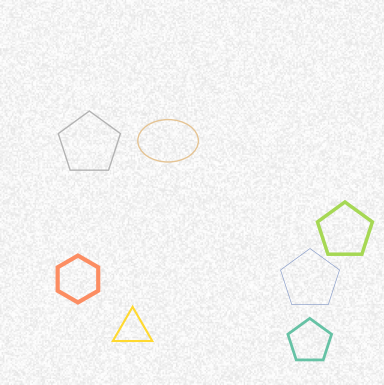[{"shape": "pentagon", "thickness": 2, "radius": 0.3, "center": [0.804, 0.113]}, {"shape": "hexagon", "thickness": 3, "radius": 0.3, "center": [0.202, 0.275]}, {"shape": "pentagon", "thickness": 0.5, "radius": 0.4, "center": [0.805, 0.274]}, {"shape": "pentagon", "thickness": 2.5, "radius": 0.37, "center": [0.896, 0.4]}, {"shape": "triangle", "thickness": 1.5, "radius": 0.3, "center": [0.344, 0.144]}, {"shape": "oval", "thickness": 1, "radius": 0.39, "center": [0.437, 0.634]}, {"shape": "pentagon", "thickness": 1, "radius": 0.42, "center": [0.232, 0.627]}]